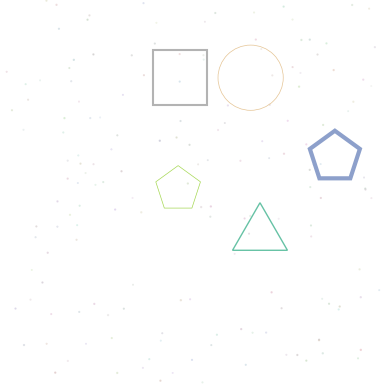[{"shape": "triangle", "thickness": 1, "radius": 0.41, "center": [0.675, 0.391]}, {"shape": "pentagon", "thickness": 3, "radius": 0.34, "center": [0.87, 0.592]}, {"shape": "pentagon", "thickness": 0.5, "radius": 0.3, "center": [0.463, 0.509]}, {"shape": "circle", "thickness": 0.5, "radius": 0.42, "center": [0.651, 0.798]}, {"shape": "square", "thickness": 1.5, "radius": 0.36, "center": [0.467, 0.799]}]